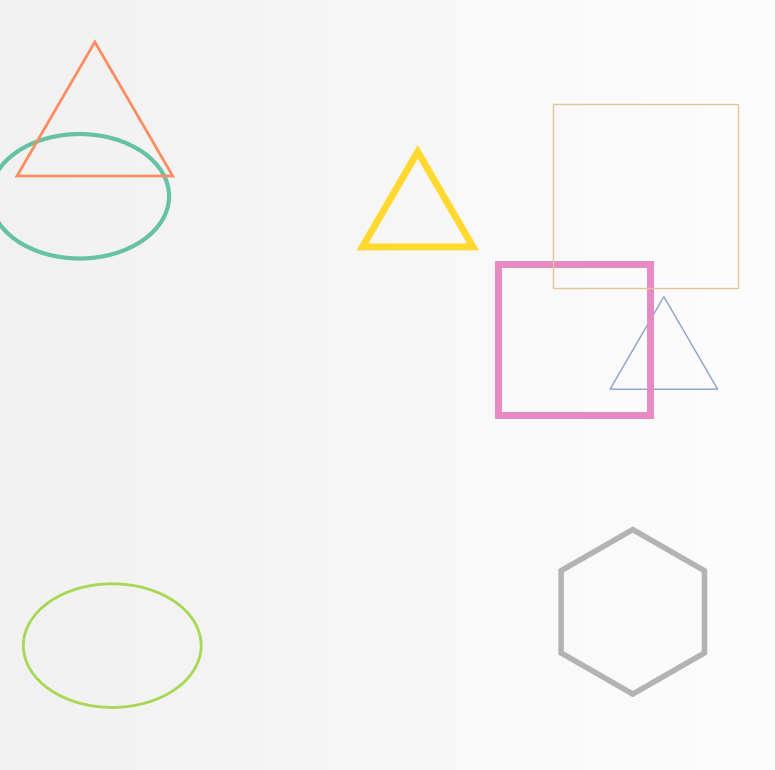[{"shape": "oval", "thickness": 1.5, "radius": 0.58, "center": [0.103, 0.745]}, {"shape": "triangle", "thickness": 1, "radius": 0.58, "center": [0.122, 0.829]}, {"shape": "triangle", "thickness": 0.5, "radius": 0.4, "center": [0.857, 0.535]}, {"shape": "square", "thickness": 2.5, "radius": 0.49, "center": [0.741, 0.559]}, {"shape": "oval", "thickness": 1, "radius": 0.57, "center": [0.145, 0.162]}, {"shape": "triangle", "thickness": 2.5, "radius": 0.41, "center": [0.539, 0.721]}, {"shape": "square", "thickness": 0.5, "radius": 0.6, "center": [0.832, 0.746]}, {"shape": "hexagon", "thickness": 2, "radius": 0.53, "center": [0.816, 0.205]}]